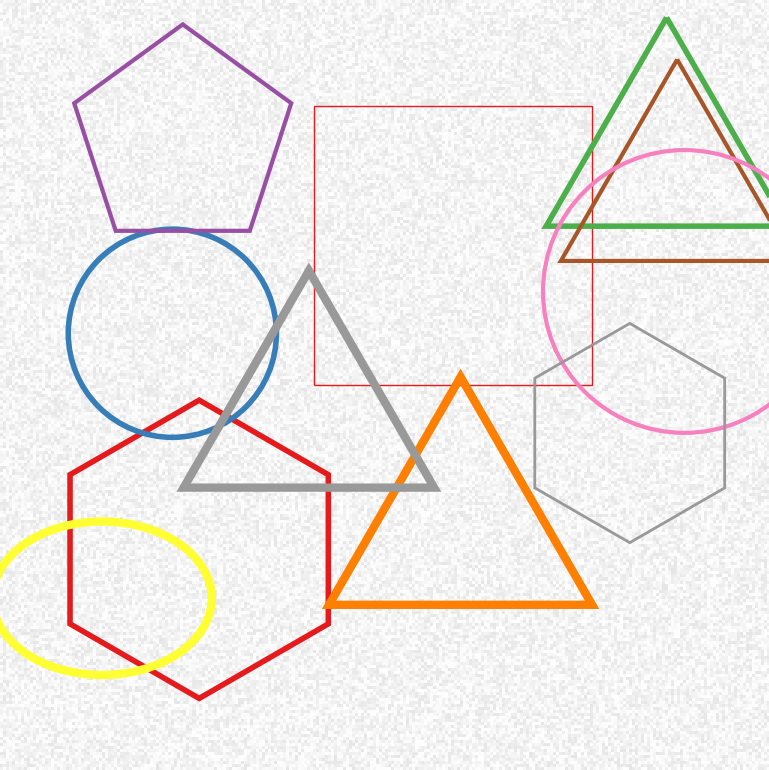[{"shape": "square", "thickness": 0.5, "radius": 0.9, "center": [0.588, 0.681]}, {"shape": "hexagon", "thickness": 2, "radius": 0.97, "center": [0.259, 0.287]}, {"shape": "circle", "thickness": 2, "radius": 0.68, "center": [0.224, 0.567]}, {"shape": "triangle", "thickness": 2, "radius": 0.9, "center": [0.866, 0.797]}, {"shape": "pentagon", "thickness": 1.5, "radius": 0.74, "center": [0.237, 0.82]}, {"shape": "triangle", "thickness": 3, "radius": 0.99, "center": [0.598, 0.313]}, {"shape": "oval", "thickness": 3, "radius": 0.71, "center": [0.133, 0.223]}, {"shape": "triangle", "thickness": 1.5, "radius": 0.87, "center": [0.879, 0.748]}, {"shape": "circle", "thickness": 1.5, "radius": 0.92, "center": [0.889, 0.621]}, {"shape": "hexagon", "thickness": 1, "radius": 0.71, "center": [0.818, 0.438]}, {"shape": "triangle", "thickness": 3, "radius": 0.94, "center": [0.401, 0.461]}]